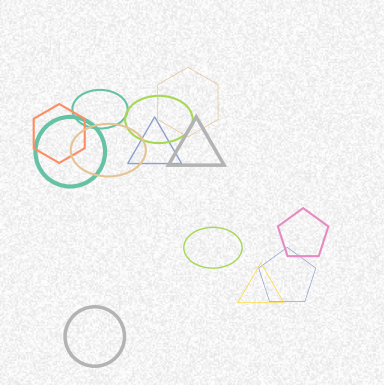[{"shape": "circle", "thickness": 3, "radius": 0.45, "center": [0.182, 0.606]}, {"shape": "oval", "thickness": 1.5, "radius": 0.36, "center": [0.26, 0.716]}, {"shape": "hexagon", "thickness": 1.5, "radius": 0.38, "center": [0.154, 0.653]}, {"shape": "pentagon", "thickness": 0.5, "radius": 0.39, "center": [0.746, 0.28]}, {"shape": "triangle", "thickness": 1, "radius": 0.4, "center": [0.402, 0.616]}, {"shape": "pentagon", "thickness": 1.5, "radius": 0.34, "center": [0.787, 0.39]}, {"shape": "oval", "thickness": 1, "radius": 0.38, "center": [0.553, 0.357]}, {"shape": "oval", "thickness": 1.5, "radius": 0.44, "center": [0.413, 0.69]}, {"shape": "triangle", "thickness": 0.5, "radius": 0.35, "center": [0.678, 0.248]}, {"shape": "hexagon", "thickness": 0.5, "radius": 0.45, "center": [0.488, 0.735]}, {"shape": "oval", "thickness": 1.5, "radius": 0.49, "center": [0.281, 0.61]}, {"shape": "triangle", "thickness": 2.5, "radius": 0.42, "center": [0.51, 0.613]}, {"shape": "circle", "thickness": 2.5, "radius": 0.39, "center": [0.246, 0.126]}]